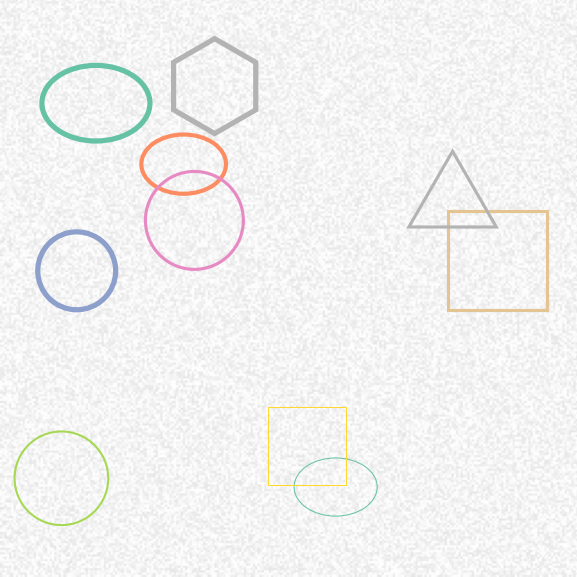[{"shape": "oval", "thickness": 2.5, "radius": 0.47, "center": [0.166, 0.82]}, {"shape": "oval", "thickness": 0.5, "radius": 0.36, "center": [0.581, 0.156]}, {"shape": "oval", "thickness": 2, "radius": 0.37, "center": [0.318, 0.715]}, {"shape": "circle", "thickness": 2.5, "radius": 0.34, "center": [0.133, 0.53]}, {"shape": "circle", "thickness": 1.5, "radius": 0.42, "center": [0.337, 0.617]}, {"shape": "circle", "thickness": 1, "radius": 0.41, "center": [0.106, 0.171]}, {"shape": "square", "thickness": 0.5, "radius": 0.34, "center": [0.532, 0.226]}, {"shape": "square", "thickness": 1.5, "radius": 0.43, "center": [0.862, 0.548]}, {"shape": "triangle", "thickness": 1.5, "radius": 0.44, "center": [0.784, 0.65]}, {"shape": "hexagon", "thickness": 2.5, "radius": 0.41, "center": [0.372, 0.85]}]